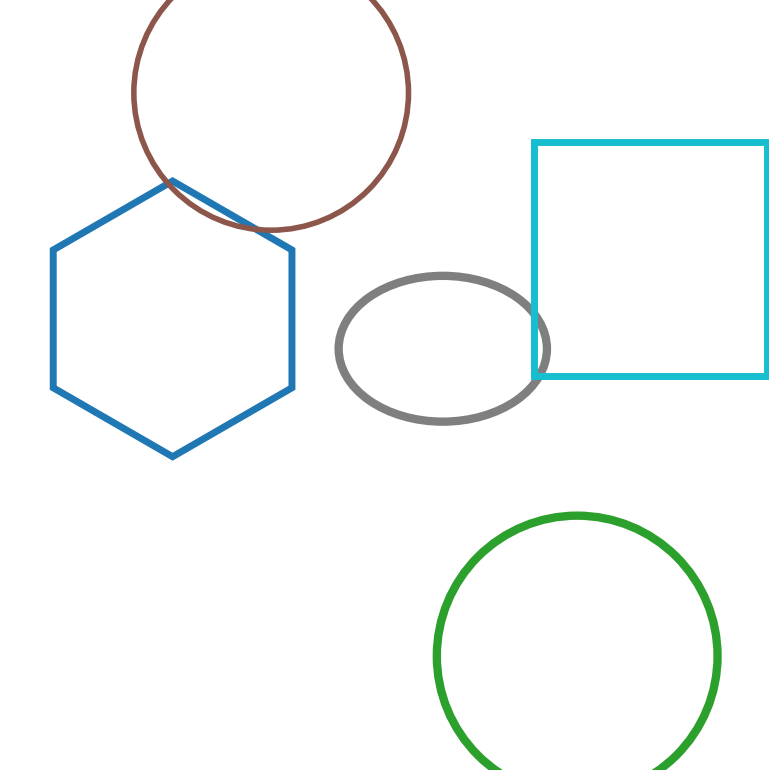[{"shape": "hexagon", "thickness": 2.5, "radius": 0.89, "center": [0.224, 0.586]}, {"shape": "circle", "thickness": 3, "radius": 0.91, "center": [0.75, 0.148]}, {"shape": "circle", "thickness": 2, "radius": 0.89, "center": [0.352, 0.879]}, {"shape": "oval", "thickness": 3, "radius": 0.68, "center": [0.575, 0.547]}, {"shape": "square", "thickness": 2.5, "radius": 0.76, "center": [0.845, 0.664]}]